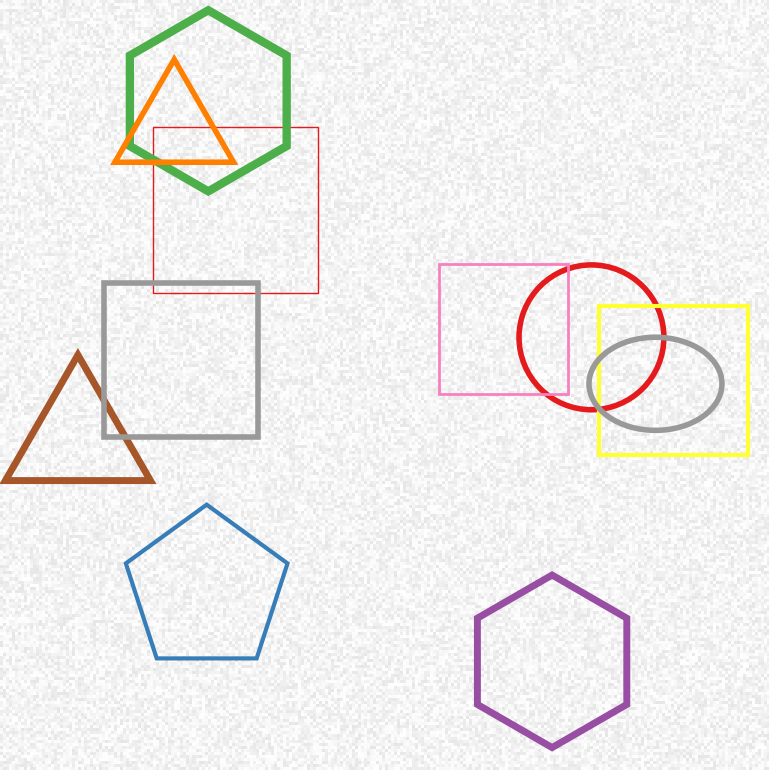[{"shape": "square", "thickness": 0.5, "radius": 0.54, "center": [0.306, 0.727]}, {"shape": "circle", "thickness": 2, "radius": 0.47, "center": [0.768, 0.562]}, {"shape": "pentagon", "thickness": 1.5, "radius": 0.55, "center": [0.268, 0.234]}, {"shape": "hexagon", "thickness": 3, "radius": 0.59, "center": [0.27, 0.869]}, {"shape": "hexagon", "thickness": 2.5, "radius": 0.56, "center": [0.717, 0.141]}, {"shape": "triangle", "thickness": 2, "radius": 0.44, "center": [0.226, 0.834]}, {"shape": "square", "thickness": 1.5, "radius": 0.48, "center": [0.875, 0.506]}, {"shape": "triangle", "thickness": 2.5, "radius": 0.54, "center": [0.101, 0.43]}, {"shape": "square", "thickness": 1, "radius": 0.42, "center": [0.654, 0.573]}, {"shape": "square", "thickness": 2, "radius": 0.5, "center": [0.235, 0.532]}, {"shape": "oval", "thickness": 2, "radius": 0.43, "center": [0.851, 0.502]}]